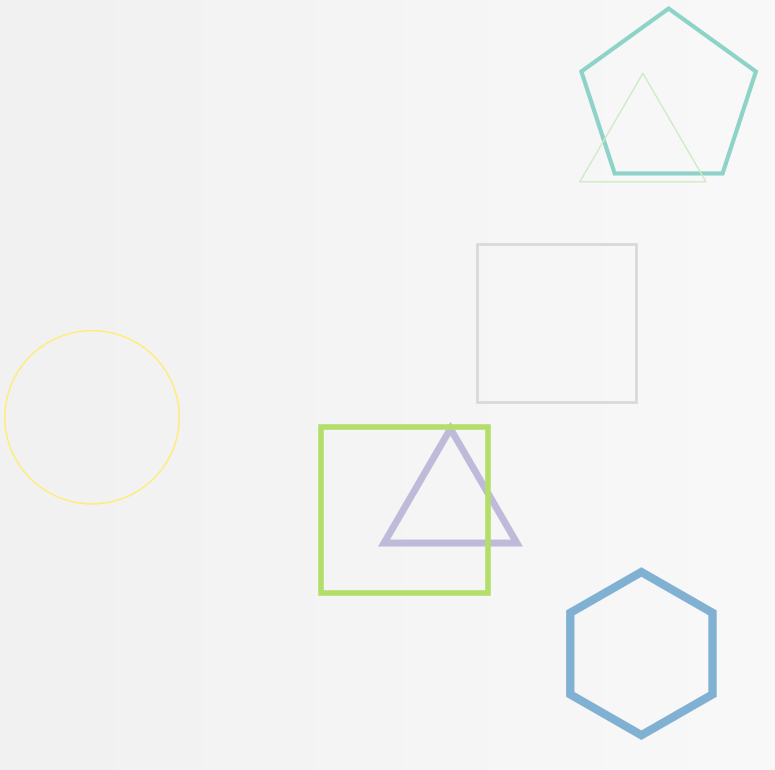[{"shape": "pentagon", "thickness": 1.5, "radius": 0.59, "center": [0.863, 0.871]}, {"shape": "triangle", "thickness": 2.5, "radius": 0.49, "center": [0.581, 0.344]}, {"shape": "hexagon", "thickness": 3, "radius": 0.53, "center": [0.828, 0.151]}, {"shape": "square", "thickness": 2, "radius": 0.54, "center": [0.522, 0.337]}, {"shape": "square", "thickness": 1, "radius": 0.51, "center": [0.718, 0.58]}, {"shape": "triangle", "thickness": 0.5, "radius": 0.47, "center": [0.83, 0.811]}, {"shape": "circle", "thickness": 0.5, "radius": 0.56, "center": [0.119, 0.458]}]